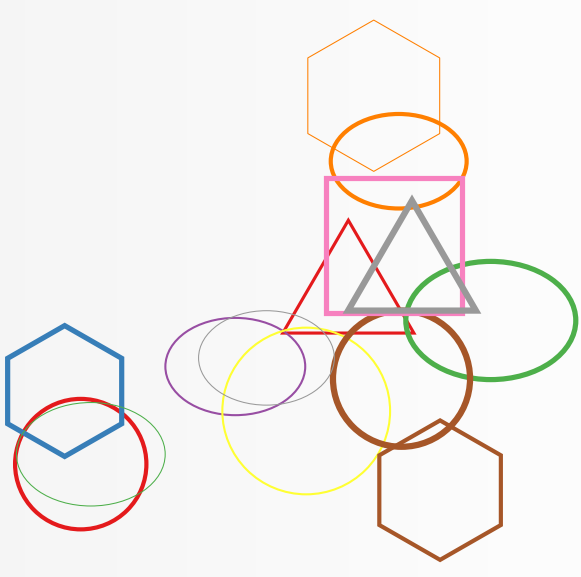[{"shape": "triangle", "thickness": 1.5, "radius": 0.65, "center": [0.599, 0.488]}, {"shape": "circle", "thickness": 2, "radius": 0.56, "center": [0.139, 0.195]}, {"shape": "hexagon", "thickness": 2.5, "radius": 0.57, "center": [0.111, 0.322]}, {"shape": "oval", "thickness": 2.5, "radius": 0.73, "center": [0.844, 0.444]}, {"shape": "oval", "thickness": 0.5, "radius": 0.64, "center": [0.156, 0.213]}, {"shape": "oval", "thickness": 1, "radius": 0.6, "center": [0.405, 0.364]}, {"shape": "oval", "thickness": 2, "radius": 0.58, "center": [0.686, 0.72]}, {"shape": "hexagon", "thickness": 0.5, "radius": 0.65, "center": [0.643, 0.833]}, {"shape": "circle", "thickness": 1, "radius": 0.72, "center": [0.527, 0.287]}, {"shape": "hexagon", "thickness": 2, "radius": 0.6, "center": [0.757, 0.15]}, {"shape": "circle", "thickness": 3, "radius": 0.59, "center": [0.691, 0.343]}, {"shape": "square", "thickness": 2.5, "radius": 0.59, "center": [0.677, 0.574]}, {"shape": "oval", "thickness": 0.5, "radius": 0.58, "center": [0.458, 0.379]}, {"shape": "triangle", "thickness": 3, "radius": 0.63, "center": [0.709, 0.525]}]